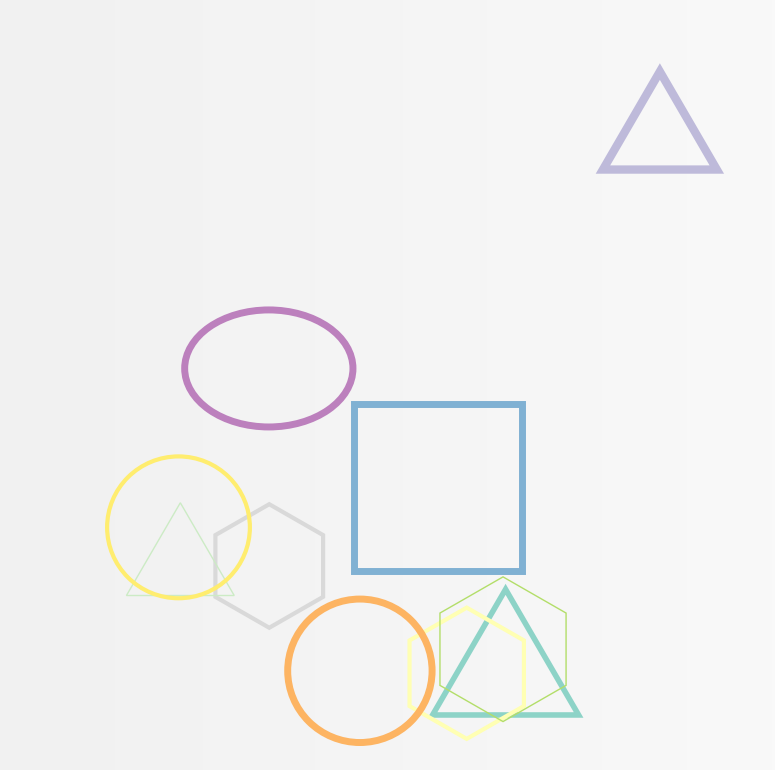[{"shape": "triangle", "thickness": 2, "radius": 0.54, "center": [0.652, 0.126]}, {"shape": "hexagon", "thickness": 1.5, "radius": 0.43, "center": [0.602, 0.126]}, {"shape": "triangle", "thickness": 3, "radius": 0.42, "center": [0.851, 0.822]}, {"shape": "square", "thickness": 2.5, "radius": 0.54, "center": [0.565, 0.367]}, {"shape": "circle", "thickness": 2.5, "radius": 0.47, "center": [0.464, 0.129]}, {"shape": "hexagon", "thickness": 0.5, "radius": 0.47, "center": [0.649, 0.157]}, {"shape": "hexagon", "thickness": 1.5, "radius": 0.4, "center": [0.347, 0.265]}, {"shape": "oval", "thickness": 2.5, "radius": 0.54, "center": [0.347, 0.521]}, {"shape": "triangle", "thickness": 0.5, "radius": 0.4, "center": [0.233, 0.267]}, {"shape": "circle", "thickness": 1.5, "radius": 0.46, "center": [0.23, 0.315]}]